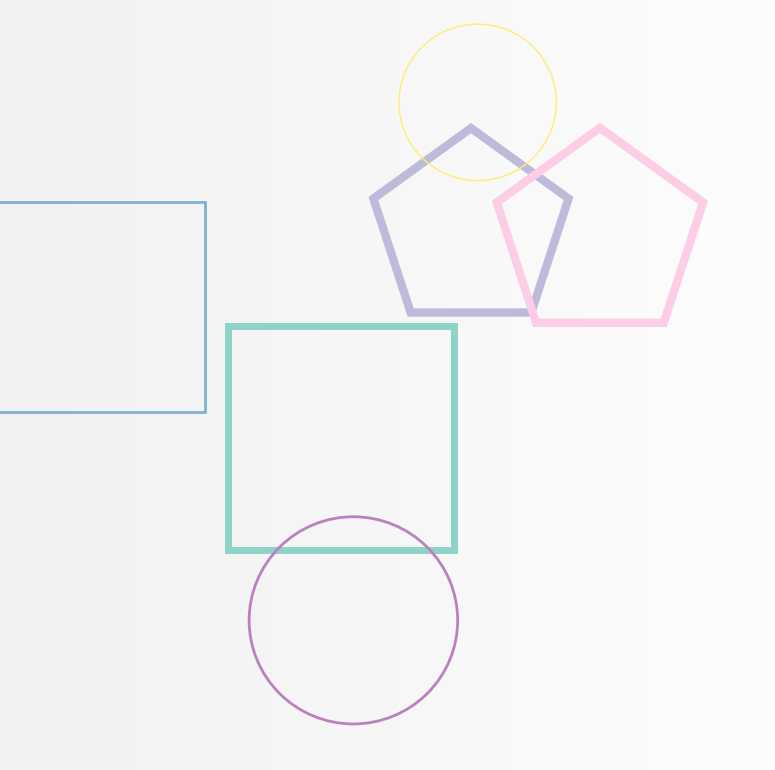[{"shape": "square", "thickness": 2.5, "radius": 0.73, "center": [0.44, 0.431]}, {"shape": "pentagon", "thickness": 3, "radius": 0.66, "center": [0.608, 0.701]}, {"shape": "square", "thickness": 1, "radius": 0.68, "center": [0.128, 0.601]}, {"shape": "pentagon", "thickness": 3, "radius": 0.7, "center": [0.774, 0.694]}, {"shape": "circle", "thickness": 1, "radius": 0.67, "center": [0.456, 0.194]}, {"shape": "circle", "thickness": 0.5, "radius": 0.51, "center": [0.616, 0.867]}]